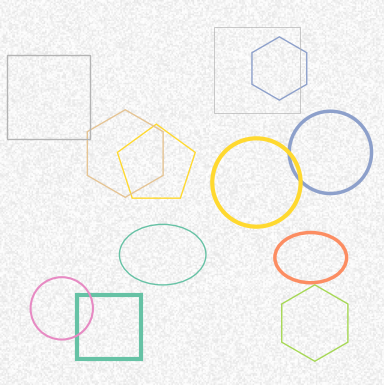[{"shape": "square", "thickness": 3, "radius": 0.42, "center": [0.283, 0.151]}, {"shape": "oval", "thickness": 1, "radius": 0.56, "center": [0.423, 0.339]}, {"shape": "oval", "thickness": 2.5, "radius": 0.47, "center": [0.807, 0.331]}, {"shape": "hexagon", "thickness": 1, "radius": 0.41, "center": [0.726, 0.822]}, {"shape": "circle", "thickness": 2.5, "radius": 0.53, "center": [0.858, 0.604]}, {"shape": "circle", "thickness": 1.5, "radius": 0.4, "center": [0.16, 0.199]}, {"shape": "hexagon", "thickness": 1, "radius": 0.5, "center": [0.818, 0.161]}, {"shape": "circle", "thickness": 3, "radius": 0.57, "center": [0.666, 0.526]}, {"shape": "pentagon", "thickness": 1, "radius": 0.53, "center": [0.406, 0.571]}, {"shape": "hexagon", "thickness": 1, "radius": 0.57, "center": [0.325, 0.601]}, {"shape": "square", "thickness": 0.5, "radius": 0.56, "center": [0.668, 0.818]}, {"shape": "square", "thickness": 1, "radius": 0.54, "center": [0.126, 0.749]}]